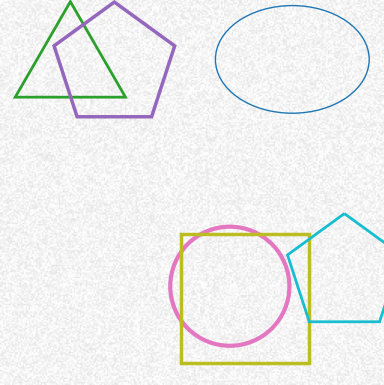[{"shape": "oval", "thickness": 1, "radius": 1.0, "center": [0.759, 0.846]}, {"shape": "triangle", "thickness": 2, "radius": 0.83, "center": [0.183, 0.83]}, {"shape": "pentagon", "thickness": 2.5, "radius": 0.82, "center": [0.297, 0.83]}, {"shape": "circle", "thickness": 3, "radius": 0.77, "center": [0.597, 0.257]}, {"shape": "square", "thickness": 2.5, "radius": 0.83, "center": [0.637, 0.225]}, {"shape": "pentagon", "thickness": 2, "radius": 0.78, "center": [0.895, 0.29]}]